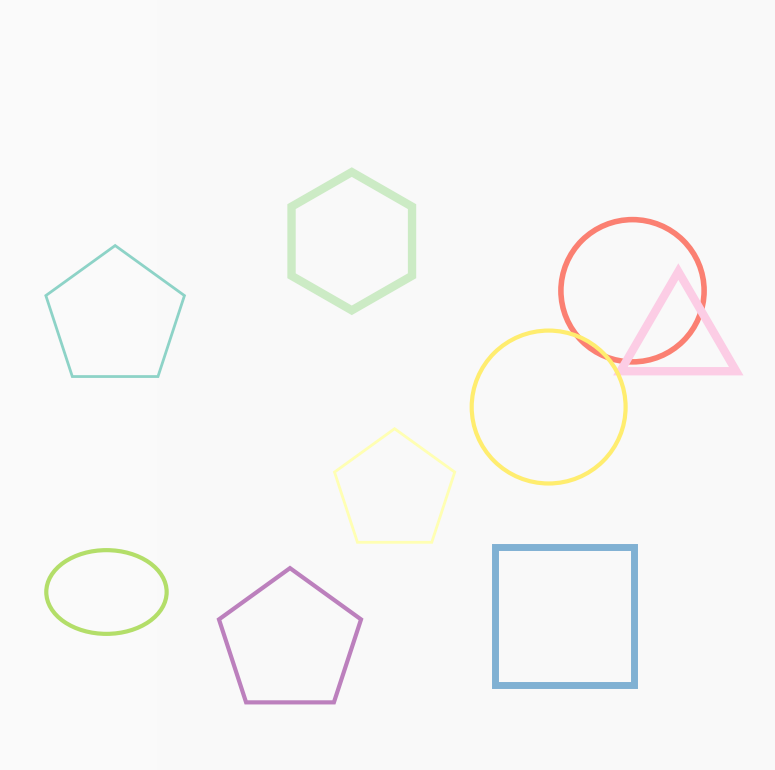[{"shape": "pentagon", "thickness": 1, "radius": 0.47, "center": [0.149, 0.587]}, {"shape": "pentagon", "thickness": 1, "radius": 0.41, "center": [0.509, 0.362]}, {"shape": "circle", "thickness": 2, "radius": 0.46, "center": [0.816, 0.622]}, {"shape": "square", "thickness": 2.5, "radius": 0.45, "center": [0.728, 0.2]}, {"shape": "oval", "thickness": 1.5, "radius": 0.39, "center": [0.137, 0.231]}, {"shape": "triangle", "thickness": 3, "radius": 0.43, "center": [0.875, 0.561]}, {"shape": "pentagon", "thickness": 1.5, "radius": 0.48, "center": [0.374, 0.166]}, {"shape": "hexagon", "thickness": 3, "radius": 0.45, "center": [0.454, 0.687]}, {"shape": "circle", "thickness": 1.5, "radius": 0.5, "center": [0.708, 0.471]}]